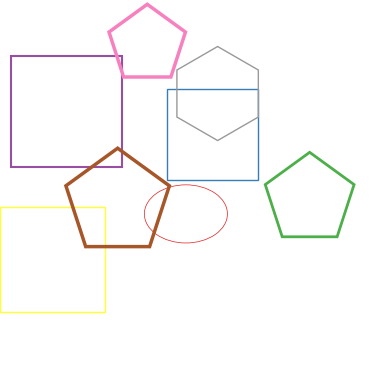[{"shape": "oval", "thickness": 0.5, "radius": 0.54, "center": [0.483, 0.444]}, {"shape": "square", "thickness": 1, "radius": 0.59, "center": [0.552, 0.651]}, {"shape": "pentagon", "thickness": 2, "radius": 0.61, "center": [0.804, 0.483]}, {"shape": "square", "thickness": 1.5, "radius": 0.72, "center": [0.172, 0.711]}, {"shape": "square", "thickness": 1, "radius": 0.68, "center": [0.137, 0.326]}, {"shape": "pentagon", "thickness": 2.5, "radius": 0.71, "center": [0.306, 0.474]}, {"shape": "pentagon", "thickness": 2.5, "radius": 0.52, "center": [0.382, 0.884]}, {"shape": "hexagon", "thickness": 1, "radius": 0.61, "center": [0.565, 0.757]}]